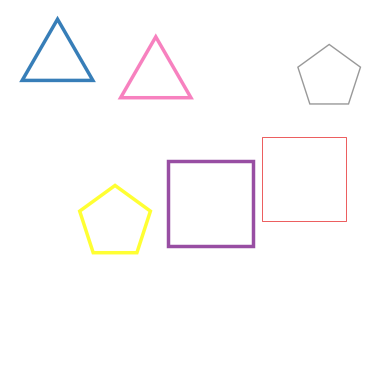[{"shape": "square", "thickness": 0.5, "radius": 0.55, "center": [0.789, 0.535]}, {"shape": "triangle", "thickness": 2.5, "radius": 0.53, "center": [0.149, 0.844]}, {"shape": "square", "thickness": 2.5, "radius": 0.55, "center": [0.547, 0.47]}, {"shape": "pentagon", "thickness": 2.5, "radius": 0.48, "center": [0.299, 0.422]}, {"shape": "triangle", "thickness": 2.5, "radius": 0.53, "center": [0.405, 0.799]}, {"shape": "pentagon", "thickness": 1, "radius": 0.43, "center": [0.855, 0.799]}]